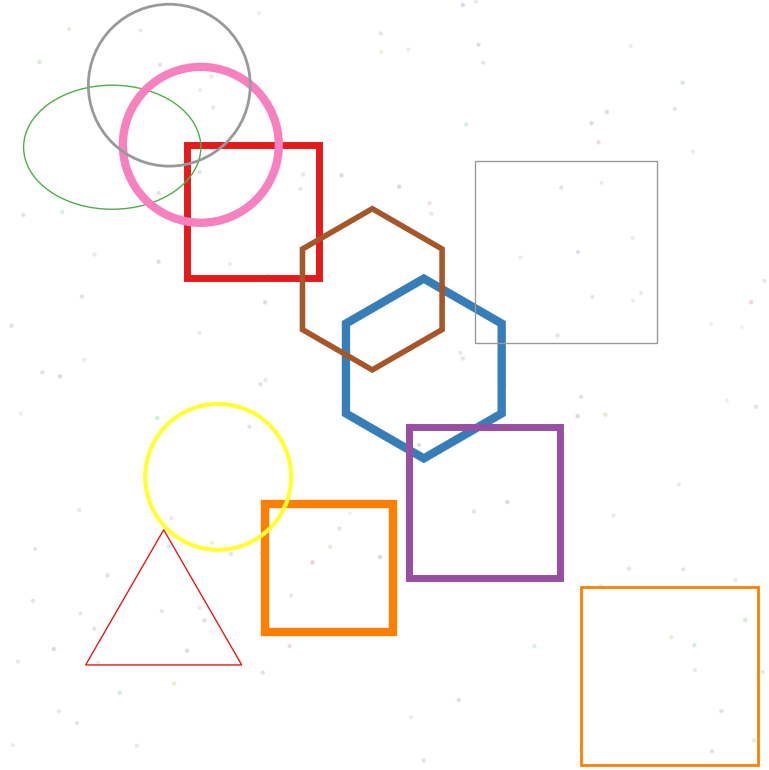[{"shape": "triangle", "thickness": 0.5, "radius": 0.59, "center": [0.213, 0.195]}, {"shape": "square", "thickness": 2.5, "radius": 0.43, "center": [0.329, 0.725]}, {"shape": "hexagon", "thickness": 3, "radius": 0.58, "center": [0.55, 0.521]}, {"shape": "oval", "thickness": 0.5, "radius": 0.58, "center": [0.146, 0.809]}, {"shape": "square", "thickness": 2.5, "radius": 0.49, "center": [0.629, 0.347]}, {"shape": "square", "thickness": 1, "radius": 0.58, "center": [0.869, 0.122]}, {"shape": "square", "thickness": 3, "radius": 0.41, "center": [0.427, 0.263]}, {"shape": "circle", "thickness": 1.5, "radius": 0.47, "center": [0.283, 0.381]}, {"shape": "hexagon", "thickness": 2, "radius": 0.52, "center": [0.483, 0.624]}, {"shape": "circle", "thickness": 3, "radius": 0.51, "center": [0.261, 0.812]}, {"shape": "square", "thickness": 0.5, "radius": 0.59, "center": [0.736, 0.673]}, {"shape": "circle", "thickness": 1, "radius": 0.53, "center": [0.22, 0.889]}]